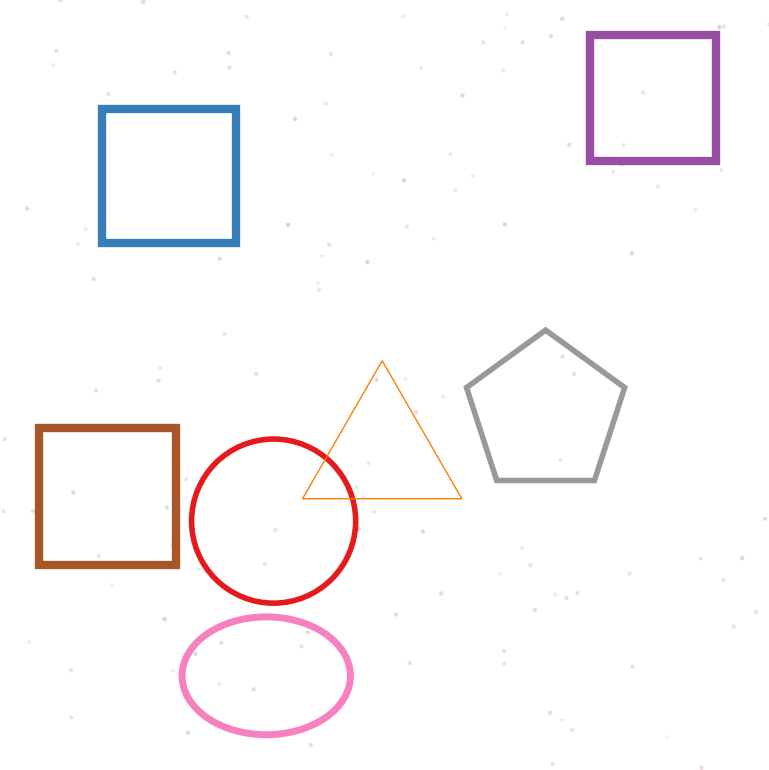[{"shape": "circle", "thickness": 2, "radius": 0.53, "center": [0.355, 0.323]}, {"shape": "square", "thickness": 3, "radius": 0.43, "center": [0.219, 0.771]}, {"shape": "square", "thickness": 3, "radius": 0.41, "center": [0.848, 0.873]}, {"shape": "triangle", "thickness": 0.5, "radius": 0.6, "center": [0.496, 0.412]}, {"shape": "square", "thickness": 3, "radius": 0.45, "center": [0.14, 0.355]}, {"shape": "oval", "thickness": 2.5, "radius": 0.55, "center": [0.346, 0.122]}, {"shape": "pentagon", "thickness": 2, "radius": 0.54, "center": [0.709, 0.463]}]